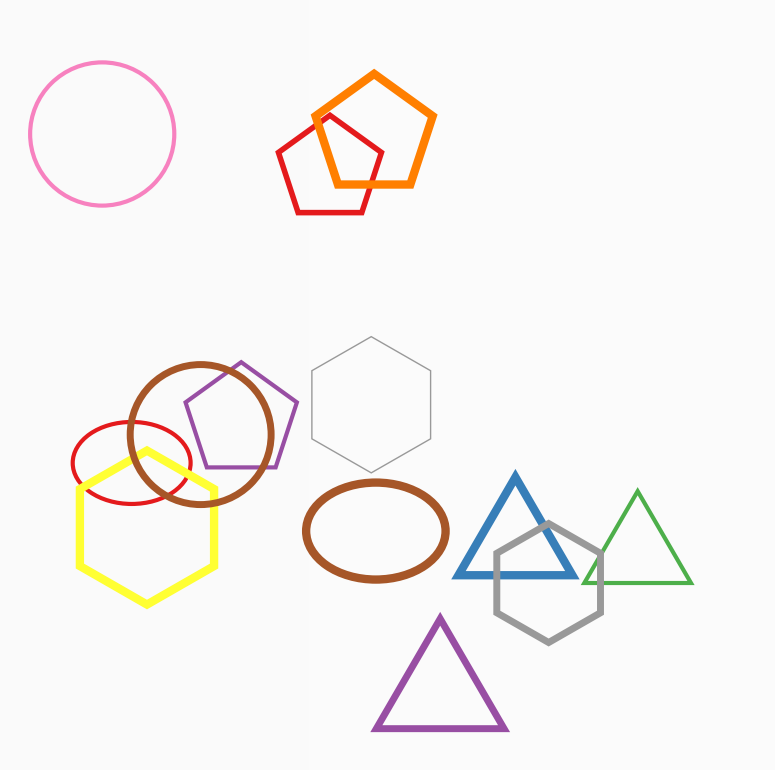[{"shape": "oval", "thickness": 1.5, "radius": 0.38, "center": [0.17, 0.399]}, {"shape": "pentagon", "thickness": 2, "radius": 0.35, "center": [0.426, 0.78]}, {"shape": "triangle", "thickness": 3, "radius": 0.42, "center": [0.665, 0.295]}, {"shape": "triangle", "thickness": 1.5, "radius": 0.4, "center": [0.823, 0.283]}, {"shape": "pentagon", "thickness": 1.5, "radius": 0.38, "center": [0.311, 0.454]}, {"shape": "triangle", "thickness": 2.5, "radius": 0.48, "center": [0.568, 0.101]}, {"shape": "pentagon", "thickness": 3, "radius": 0.4, "center": [0.483, 0.825]}, {"shape": "hexagon", "thickness": 3, "radius": 0.5, "center": [0.19, 0.315]}, {"shape": "oval", "thickness": 3, "radius": 0.45, "center": [0.485, 0.31]}, {"shape": "circle", "thickness": 2.5, "radius": 0.45, "center": [0.259, 0.436]}, {"shape": "circle", "thickness": 1.5, "radius": 0.47, "center": [0.132, 0.826]}, {"shape": "hexagon", "thickness": 2.5, "radius": 0.39, "center": [0.708, 0.243]}, {"shape": "hexagon", "thickness": 0.5, "radius": 0.44, "center": [0.479, 0.474]}]